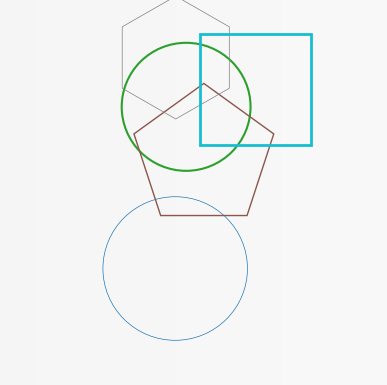[{"shape": "circle", "thickness": 0.5, "radius": 0.93, "center": [0.452, 0.303]}, {"shape": "circle", "thickness": 1.5, "radius": 0.83, "center": [0.48, 0.723]}, {"shape": "pentagon", "thickness": 1, "radius": 0.95, "center": [0.526, 0.594]}, {"shape": "hexagon", "thickness": 0.5, "radius": 0.8, "center": [0.454, 0.851]}, {"shape": "square", "thickness": 2, "radius": 0.72, "center": [0.659, 0.769]}]